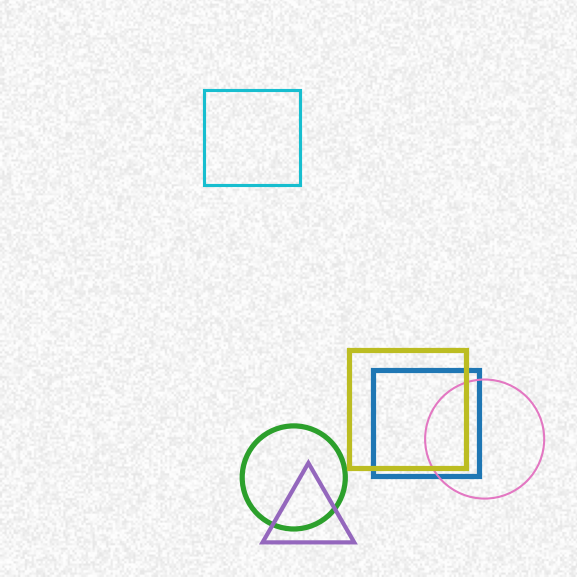[{"shape": "square", "thickness": 2.5, "radius": 0.46, "center": [0.738, 0.267]}, {"shape": "circle", "thickness": 2.5, "radius": 0.45, "center": [0.509, 0.172]}, {"shape": "triangle", "thickness": 2, "radius": 0.46, "center": [0.534, 0.106]}, {"shape": "circle", "thickness": 1, "radius": 0.52, "center": [0.839, 0.239]}, {"shape": "square", "thickness": 2.5, "radius": 0.51, "center": [0.706, 0.291]}, {"shape": "square", "thickness": 1.5, "radius": 0.41, "center": [0.436, 0.761]}]